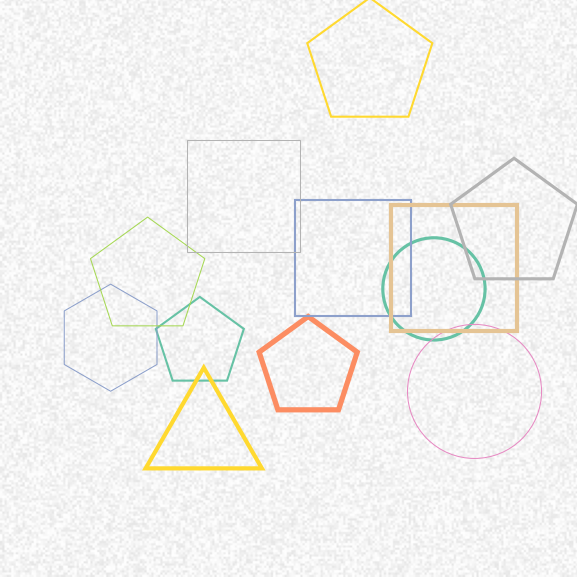[{"shape": "pentagon", "thickness": 1, "radius": 0.4, "center": [0.346, 0.405]}, {"shape": "circle", "thickness": 1.5, "radius": 0.44, "center": [0.751, 0.499]}, {"shape": "pentagon", "thickness": 2.5, "radius": 0.45, "center": [0.534, 0.362]}, {"shape": "hexagon", "thickness": 0.5, "radius": 0.46, "center": [0.192, 0.414]}, {"shape": "square", "thickness": 1, "radius": 0.5, "center": [0.611, 0.552]}, {"shape": "circle", "thickness": 0.5, "radius": 0.58, "center": [0.822, 0.321]}, {"shape": "pentagon", "thickness": 0.5, "radius": 0.52, "center": [0.256, 0.519]}, {"shape": "triangle", "thickness": 2, "radius": 0.58, "center": [0.353, 0.246]}, {"shape": "pentagon", "thickness": 1, "radius": 0.57, "center": [0.64, 0.889]}, {"shape": "square", "thickness": 2, "radius": 0.54, "center": [0.786, 0.535]}, {"shape": "pentagon", "thickness": 1.5, "radius": 0.58, "center": [0.89, 0.61]}, {"shape": "square", "thickness": 0.5, "radius": 0.49, "center": [0.422, 0.659]}]